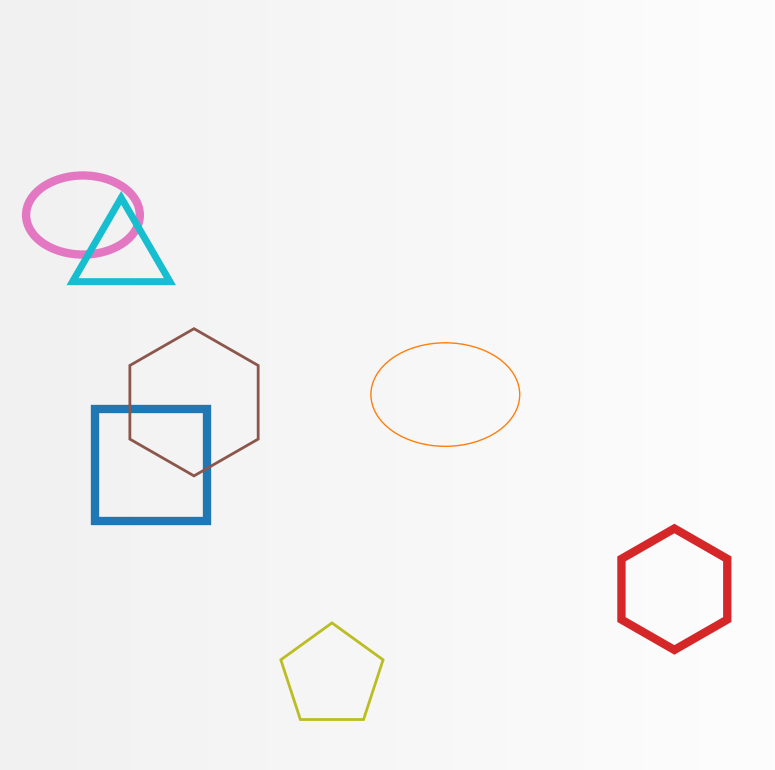[{"shape": "square", "thickness": 3, "radius": 0.36, "center": [0.195, 0.396]}, {"shape": "oval", "thickness": 0.5, "radius": 0.48, "center": [0.575, 0.488]}, {"shape": "hexagon", "thickness": 3, "radius": 0.39, "center": [0.87, 0.235]}, {"shape": "hexagon", "thickness": 1, "radius": 0.48, "center": [0.25, 0.478]}, {"shape": "oval", "thickness": 3, "radius": 0.37, "center": [0.107, 0.721]}, {"shape": "pentagon", "thickness": 1, "radius": 0.35, "center": [0.428, 0.122]}, {"shape": "triangle", "thickness": 2.5, "radius": 0.36, "center": [0.156, 0.671]}]